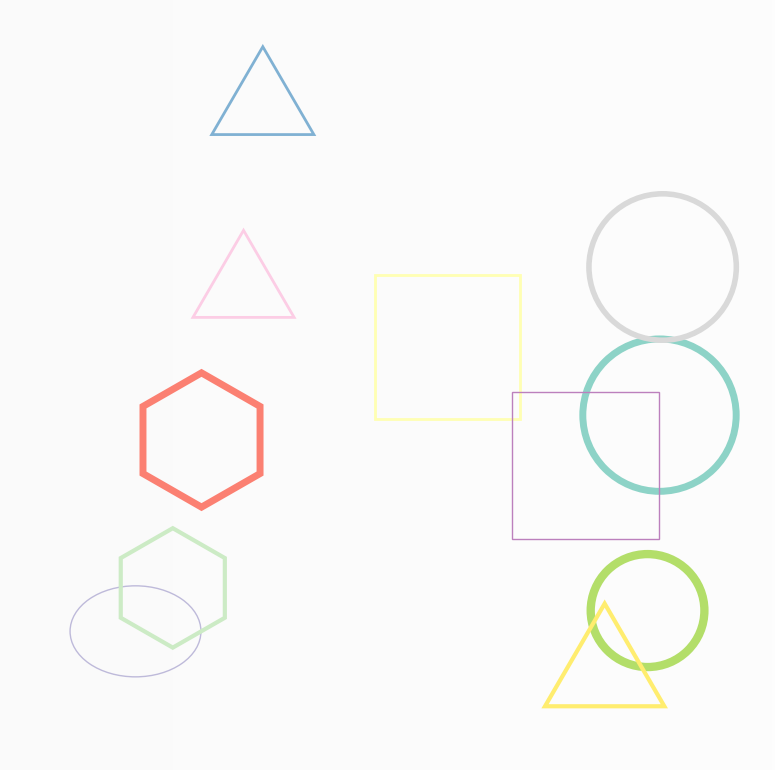[{"shape": "circle", "thickness": 2.5, "radius": 0.49, "center": [0.851, 0.461]}, {"shape": "square", "thickness": 1, "radius": 0.47, "center": [0.577, 0.55]}, {"shape": "oval", "thickness": 0.5, "radius": 0.42, "center": [0.175, 0.18]}, {"shape": "hexagon", "thickness": 2.5, "radius": 0.44, "center": [0.26, 0.429]}, {"shape": "triangle", "thickness": 1, "radius": 0.38, "center": [0.339, 0.863]}, {"shape": "circle", "thickness": 3, "radius": 0.37, "center": [0.836, 0.207]}, {"shape": "triangle", "thickness": 1, "radius": 0.38, "center": [0.314, 0.625]}, {"shape": "circle", "thickness": 2, "radius": 0.48, "center": [0.855, 0.653]}, {"shape": "square", "thickness": 0.5, "radius": 0.48, "center": [0.755, 0.396]}, {"shape": "hexagon", "thickness": 1.5, "radius": 0.39, "center": [0.223, 0.236]}, {"shape": "triangle", "thickness": 1.5, "radius": 0.44, "center": [0.78, 0.127]}]